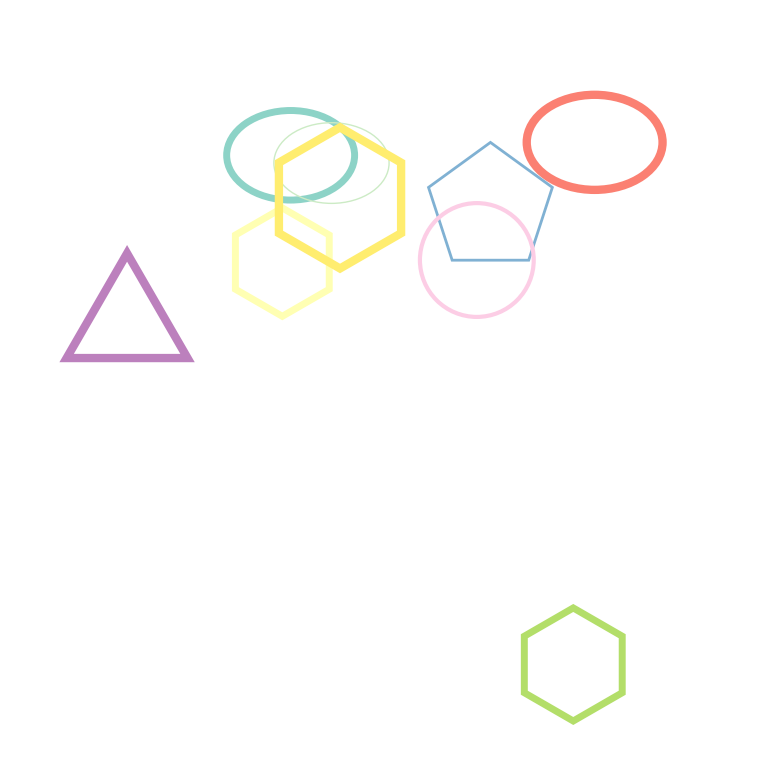[{"shape": "oval", "thickness": 2.5, "radius": 0.42, "center": [0.377, 0.798]}, {"shape": "hexagon", "thickness": 2.5, "radius": 0.35, "center": [0.367, 0.66]}, {"shape": "oval", "thickness": 3, "radius": 0.44, "center": [0.772, 0.815]}, {"shape": "pentagon", "thickness": 1, "radius": 0.42, "center": [0.637, 0.731]}, {"shape": "hexagon", "thickness": 2.5, "radius": 0.37, "center": [0.745, 0.137]}, {"shape": "circle", "thickness": 1.5, "radius": 0.37, "center": [0.619, 0.662]}, {"shape": "triangle", "thickness": 3, "radius": 0.45, "center": [0.165, 0.58]}, {"shape": "oval", "thickness": 0.5, "radius": 0.37, "center": [0.43, 0.788]}, {"shape": "hexagon", "thickness": 3, "radius": 0.46, "center": [0.442, 0.743]}]